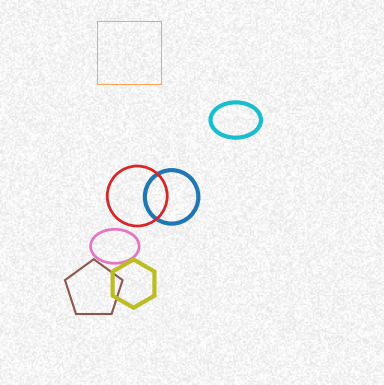[{"shape": "circle", "thickness": 3, "radius": 0.35, "center": [0.446, 0.489]}, {"shape": "square", "thickness": 0.5, "radius": 0.41, "center": [0.335, 0.864]}, {"shape": "circle", "thickness": 2, "radius": 0.39, "center": [0.356, 0.491]}, {"shape": "pentagon", "thickness": 1.5, "radius": 0.39, "center": [0.244, 0.248]}, {"shape": "oval", "thickness": 2, "radius": 0.32, "center": [0.298, 0.36]}, {"shape": "hexagon", "thickness": 3, "radius": 0.31, "center": [0.347, 0.263]}, {"shape": "oval", "thickness": 3, "radius": 0.33, "center": [0.612, 0.688]}]